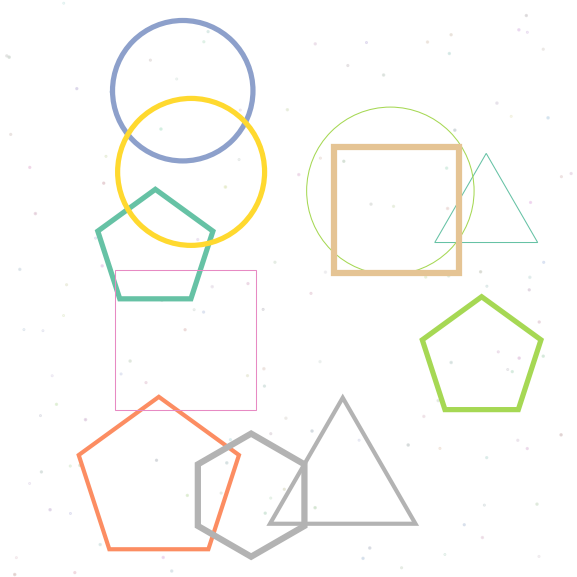[{"shape": "triangle", "thickness": 0.5, "radius": 0.51, "center": [0.842, 0.631]}, {"shape": "pentagon", "thickness": 2.5, "radius": 0.52, "center": [0.269, 0.566]}, {"shape": "pentagon", "thickness": 2, "radius": 0.73, "center": [0.275, 0.166]}, {"shape": "circle", "thickness": 2.5, "radius": 0.61, "center": [0.316, 0.842]}, {"shape": "square", "thickness": 0.5, "radius": 0.61, "center": [0.321, 0.41]}, {"shape": "pentagon", "thickness": 2.5, "radius": 0.54, "center": [0.834, 0.377]}, {"shape": "circle", "thickness": 0.5, "radius": 0.72, "center": [0.676, 0.669]}, {"shape": "circle", "thickness": 2.5, "radius": 0.64, "center": [0.331, 0.701]}, {"shape": "square", "thickness": 3, "radius": 0.54, "center": [0.687, 0.635]}, {"shape": "triangle", "thickness": 2, "radius": 0.73, "center": [0.593, 0.165]}, {"shape": "hexagon", "thickness": 3, "radius": 0.53, "center": [0.435, 0.142]}]